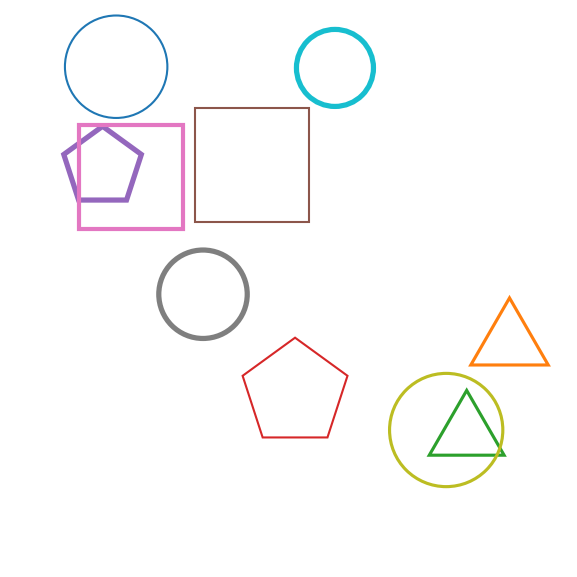[{"shape": "circle", "thickness": 1, "radius": 0.44, "center": [0.201, 0.884]}, {"shape": "triangle", "thickness": 1.5, "radius": 0.39, "center": [0.882, 0.406]}, {"shape": "triangle", "thickness": 1.5, "radius": 0.37, "center": [0.808, 0.248]}, {"shape": "pentagon", "thickness": 1, "radius": 0.48, "center": [0.511, 0.319]}, {"shape": "pentagon", "thickness": 2.5, "radius": 0.35, "center": [0.178, 0.71]}, {"shape": "square", "thickness": 1, "radius": 0.49, "center": [0.436, 0.714]}, {"shape": "square", "thickness": 2, "radius": 0.45, "center": [0.227, 0.692]}, {"shape": "circle", "thickness": 2.5, "radius": 0.38, "center": [0.352, 0.49]}, {"shape": "circle", "thickness": 1.5, "radius": 0.49, "center": [0.773, 0.255]}, {"shape": "circle", "thickness": 2.5, "radius": 0.33, "center": [0.58, 0.882]}]